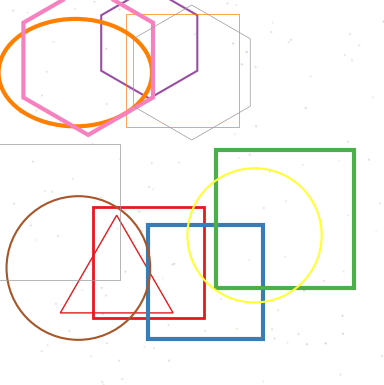[{"shape": "triangle", "thickness": 1, "radius": 0.85, "center": [0.303, 0.272]}, {"shape": "square", "thickness": 2, "radius": 0.72, "center": [0.385, 0.318]}, {"shape": "square", "thickness": 3, "radius": 0.74, "center": [0.534, 0.268]}, {"shape": "square", "thickness": 3, "radius": 0.9, "center": [0.741, 0.431]}, {"shape": "hexagon", "thickness": 1.5, "radius": 0.72, "center": [0.388, 0.888]}, {"shape": "oval", "thickness": 3, "radius": 1.0, "center": [0.196, 0.811]}, {"shape": "square", "thickness": 0.5, "radius": 0.73, "center": [0.474, 0.817]}, {"shape": "circle", "thickness": 1.5, "radius": 0.87, "center": [0.661, 0.389]}, {"shape": "circle", "thickness": 1.5, "radius": 0.93, "center": [0.204, 0.304]}, {"shape": "hexagon", "thickness": 3, "radius": 0.97, "center": [0.229, 0.844]}, {"shape": "square", "thickness": 0.5, "radius": 0.88, "center": [0.136, 0.449]}, {"shape": "hexagon", "thickness": 0.5, "radius": 0.88, "center": [0.498, 0.812]}]